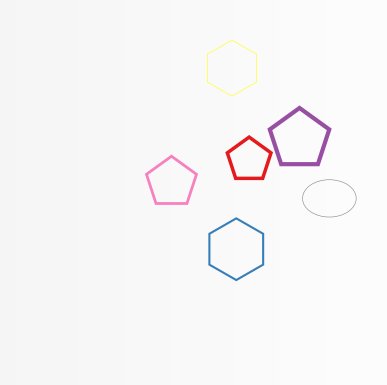[{"shape": "pentagon", "thickness": 2.5, "radius": 0.3, "center": [0.643, 0.585]}, {"shape": "hexagon", "thickness": 1.5, "radius": 0.4, "center": [0.61, 0.353]}, {"shape": "pentagon", "thickness": 3, "radius": 0.4, "center": [0.773, 0.639]}, {"shape": "hexagon", "thickness": 0.5, "radius": 0.36, "center": [0.599, 0.823]}, {"shape": "pentagon", "thickness": 2, "radius": 0.34, "center": [0.443, 0.526]}, {"shape": "oval", "thickness": 0.5, "radius": 0.35, "center": [0.85, 0.485]}]